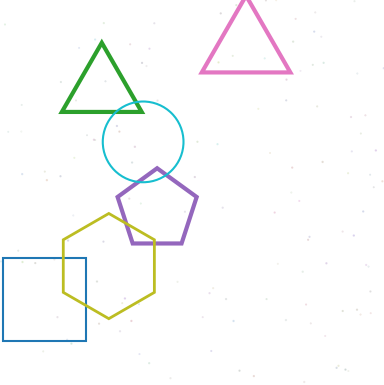[{"shape": "square", "thickness": 1.5, "radius": 0.54, "center": [0.116, 0.222]}, {"shape": "triangle", "thickness": 3, "radius": 0.6, "center": [0.264, 0.769]}, {"shape": "pentagon", "thickness": 3, "radius": 0.54, "center": [0.408, 0.455]}, {"shape": "triangle", "thickness": 3, "radius": 0.66, "center": [0.639, 0.878]}, {"shape": "hexagon", "thickness": 2, "radius": 0.68, "center": [0.283, 0.309]}, {"shape": "circle", "thickness": 1.5, "radius": 0.52, "center": [0.372, 0.631]}]